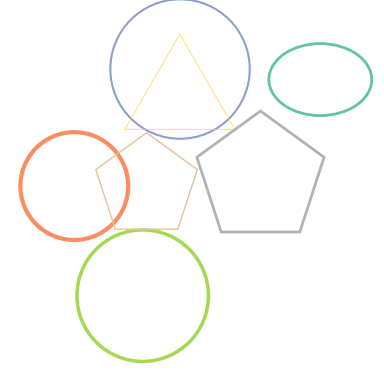[{"shape": "oval", "thickness": 2, "radius": 0.67, "center": [0.832, 0.793]}, {"shape": "circle", "thickness": 3, "radius": 0.7, "center": [0.193, 0.517]}, {"shape": "circle", "thickness": 1.5, "radius": 0.91, "center": [0.468, 0.821]}, {"shape": "circle", "thickness": 2.5, "radius": 0.85, "center": [0.371, 0.232]}, {"shape": "triangle", "thickness": 0.5, "radius": 0.82, "center": [0.467, 0.747]}, {"shape": "pentagon", "thickness": 1, "radius": 0.69, "center": [0.381, 0.517]}, {"shape": "pentagon", "thickness": 2, "radius": 0.87, "center": [0.677, 0.538]}]